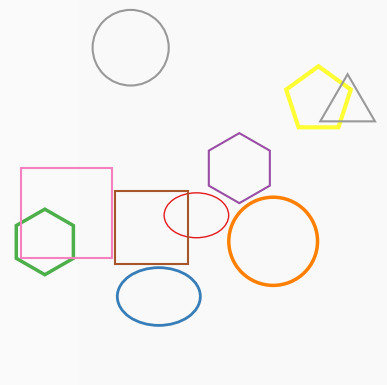[{"shape": "oval", "thickness": 1, "radius": 0.42, "center": [0.507, 0.441]}, {"shape": "oval", "thickness": 2, "radius": 0.54, "center": [0.41, 0.23]}, {"shape": "hexagon", "thickness": 2.5, "radius": 0.43, "center": [0.116, 0.372]}, {"shape": "hexagon", "thickness": 1.5, "radius": 0.45, "center": [0.618, 0.563]}, {"shape": "circle", "thickness": 2.5, "radius": 0.57, "center": [0.705, 0.373]}, {"shape": "pentagon", "thickness": 3, "radius": 0.44, "center": [0.822, 0.74]}, {"shape": "square", "thickness": 1.5, "radius": 0.47, "center": [0.391, 0.409]}, {"shape": "square", "thickness": 1.5, "radius": 0.58, "center": [0.172, 0.446]}, {"shape": "circle", "thickness": 1.5, "radius": 0.49, "center": [0.337, 0.876]}, {"shape": "triangle", "thickness": 1.5, "radius": 0.41, "center": [0.897, 0.726]}]